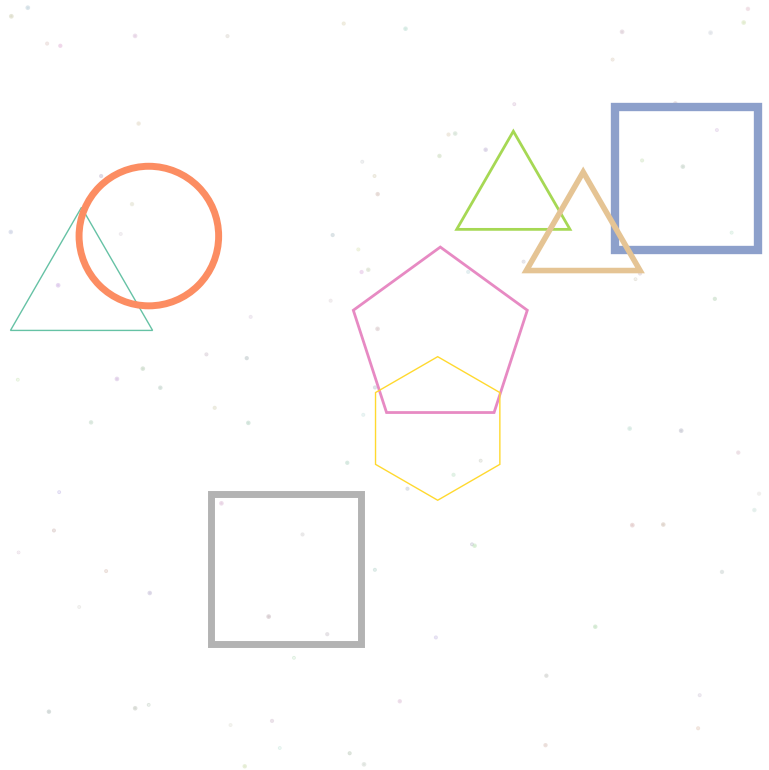[{"shape": "triangle", "thickness": 0.5, "radius": 0.53, "center": [0.106, 0.624]}, {"shape": "circle", "thickness": 2.5, "radius": 0.45, "center": [0.193, 0.693]}, {"shape": "square", "thickness": 3, "radius": 0.46, "center": [0.891, 0.768]}, {"shape": "pentagon", "thickness": 1, "radius": 0.59, "center": [0.572, 0.56]}, {"shape": "triangle", "thickness": 1, "radius": 0.42, "center": [0.667, 0.745]}, {"shape": "hexagon", "thickness": 0.5, "radius": 0.47, "center": [0.568, 0.444]}, {"shape": "triangle", "thickness": 2, "radius": 0.43, "center": [0.757, 0.691]}, {"shape": "square", "thickness": 2.5, "radius": 0.49, "center": [0.371, 0.261]}]